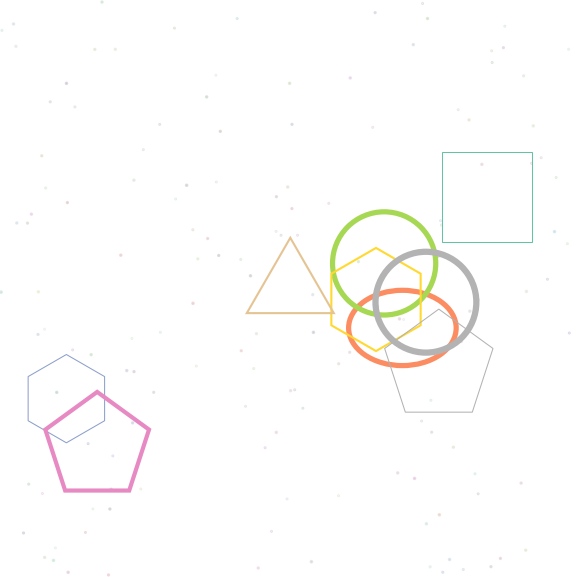[{"shape": "square", "thickness": 0.5, "radius": 0.39, "center": [0.843, 0.658]}, {"shape": "oval", "thickness": 2.5, "radius": 0.47, "center": [0.697, 0.431]}, {"shape": "hexagon", "thickness": 0.5, "radius": 0.38, "center": [0.115, 0.309]}, {"shape": "pentagon", "thickness": 2, "radius": 0.47, "center": [0.168, 0.226]}, {"shape": "circle", "thickness": 2.5, "radius": 0.45, "center": [0.665, 0.543]}, {"shape": "hexagon", "thickness": 1, "radius": 0.45, "center": [0.651, 0.481]}, {"shape": "triangle", "thickness": 1, "radius": 0.43, "center": [0.503, 0.5]}, {"shape": "circle", "thickness": 3, "radius": 0.44, "center": [0.738, 0.476]}, {"shape": "pentagon", "thickness": 0.5, "radius": 0.49, "center": [0.76, 0.365]}]